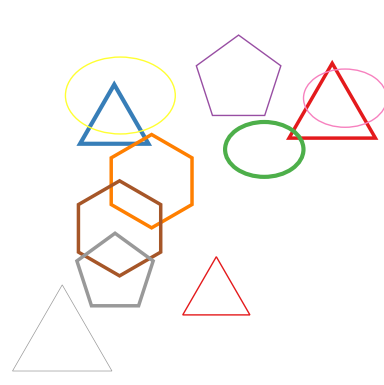[{"shape": "triangle", "thickness": 1, "radius": 0.5, "center": [0.562, 0.232]}, {"shape": "triangle", "thickness": 2.5, "radius": 0.65, "center": [0.863, 0.706]}, {"shape": "triangle", "thickness": 3, "radius": 0.51, "center": [0.297, 0.678]}, {"shape": "oval", "thickness": 3, "radius": 0.51, "center": [0.686, 0.612]}, {"shape": "pentagon", "thickness": 1, "radius": 0.58, "center": [0.62, 0.793]}, {"shape": "hexagon", "thickness": 2.5, "radius": 0.61, "center": [0.394, 0.529]}, {"shape": "oval", "thickness": 1, "radius": 0.71, "center": [0.313, 0.752]}, {"shape": "hexagon", "thickness": 2.5, "radius": 0.62, "center": [0.311, 0.407]}, {"shape": "oval", "thickness": 1, "radius": 0.54, "center": [0.896, 0.745]}, {"shape": "pentagon", "thickness": 2.5, "radius": 0.52, "center": [0.299, 0.29]}, {"shape": "triangle", "thickness": 0.5, "radius": 0.75, "center": [0.162, 0.111]}]